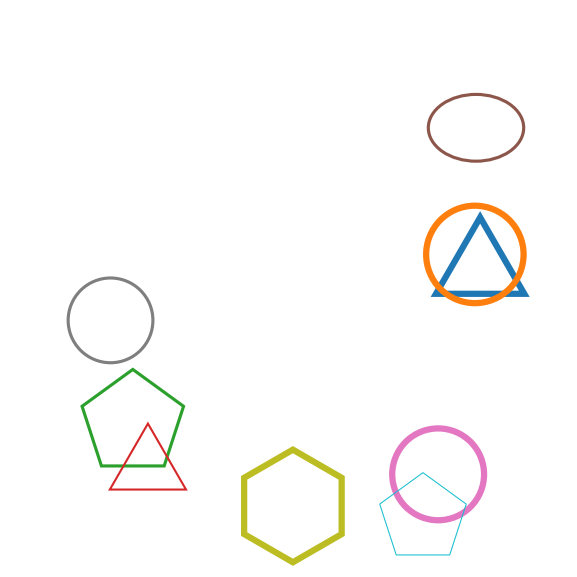[{"shape": "triangle", "thickness": 3, "radius": 0.44, "center": [0.831, 0.535]}, {"shape": "circle", "thickness": 3, "radius": 0.42, "center": [0.822, 0.559]}, {"shape": "pentagon", "thickness": 1.5, "radius": 0.46, "center": [0.23, 0.267]}, {"shape": "triangle", "thickness": 1, "radius": 0.38, "center": [0.256, 0.189]}, {"shape": "oval", "thickness": 1.5, "radius": 0.41, "center": [0.824, 0.778]}, {"shape": "circle", "thickness": 3, "radius": 0.4, "center": [0.759, 0.178]}, {"shape": "circle", "thickness": 1.5, "radius": 0.37, "center": [0.191, 0.444]}, {"shape": "hexagon", "thickness": 3, "radius": 0.49, "center": [0.507, 0.123]}, {"shape": "pentagon", "thickness": 0.5, "radius": 0.39, "center": [0.732, 0.102]}]